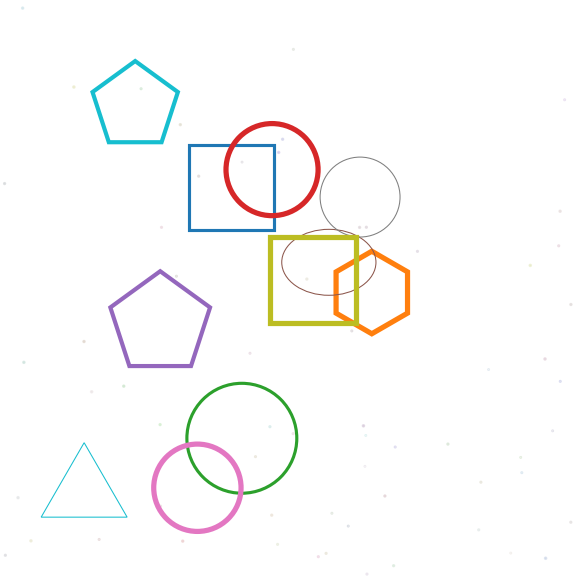[{"shape": "square", "thickness": 1.5, "radius": 0.37, "center": [0.401, 0.675]}, {"shape": "hexagon", "thickness": 2.5, "radius": 0.36, "center": [0.644, 0.493]}, {"shape": "circle", "thickness": 1.5, "radius": 0.48, "center": [0.419, 0.24]}, {"shape": "circle", "thickness": 2.5, "radius": 0.4, "center": [0.471, 0.705]}, {"shape": "pentagon", "thickness": 2, "radius": 0.45, "center": [0.277, 0.439]}, {"shape": "oval", "thickness": 0.5, "radius": 0.41, "center": [0.569, 0.545]}, {"shape": "circle", "thickness": 2.5, "radius": 0.38, "center": [0.342, 0.155]}, {"shape": "circle", "thickness": 0.5, "radius": 0.35, "center": [0.624, 0.658]}, {"shape": "square", "thickness": 2.5, "radius": 0.37, "center": [0.542, 0.515]}, {"shape": "triangle", "thickness": 0.5, "radius": 0.43, "center": [0.146, 0.147]}, {"shape": "pentagon", "thickness": 2, "radius": 0.39, "center": [0.234, 0.816]}]